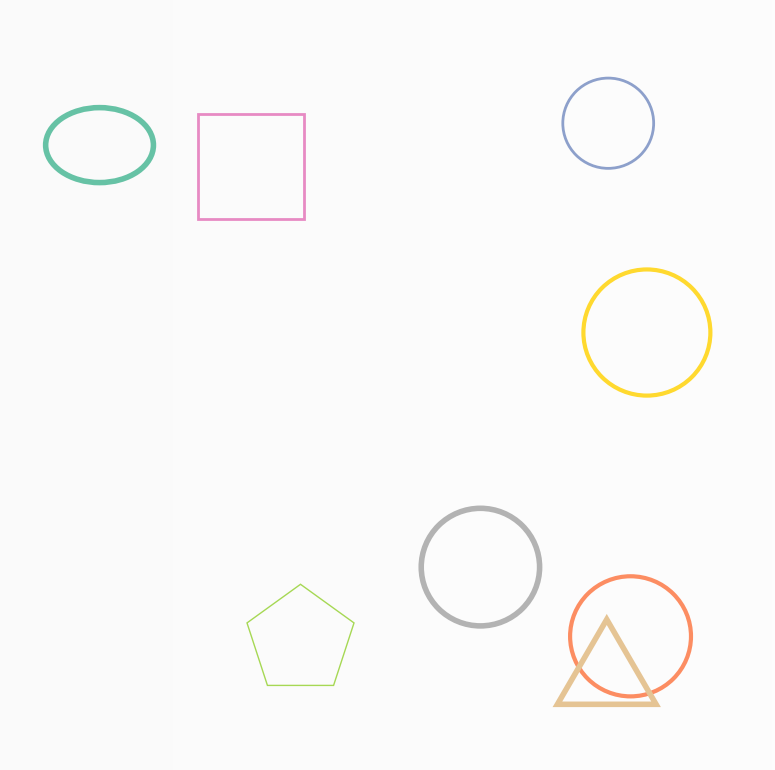[{"shape": "oval", "thickness": 2, "radius": 0.35, "center": [0.128, 0.812]}, {"shape": "circle", "thickness": 1.5, "radius": 0.39, "center": [0.814, 0.174]}, {"shape": "circle", "thickness": 1, "radius": 0.29, "center": [0.785, 0.84]}, {"shape": "square", "thickness": 1, "radius": 0.34, "center": [0.324, 0.784]}, {"shape": "pentagon", "thickness": 0.5, "radius": 0.36, "center": [0.388, 0.169]}, {"shape": "circle", "thickness": 1.5, "radius": 0.41, "center": [0.835, 0.568]}, {"shape": "triangle", "thickness": 2, "radius": 0.37, "center": [0.783, 0.122]}, {"shape": "circle", "thickness": 2, "radius": 0.38, "center": [0.62, 0.264]}]